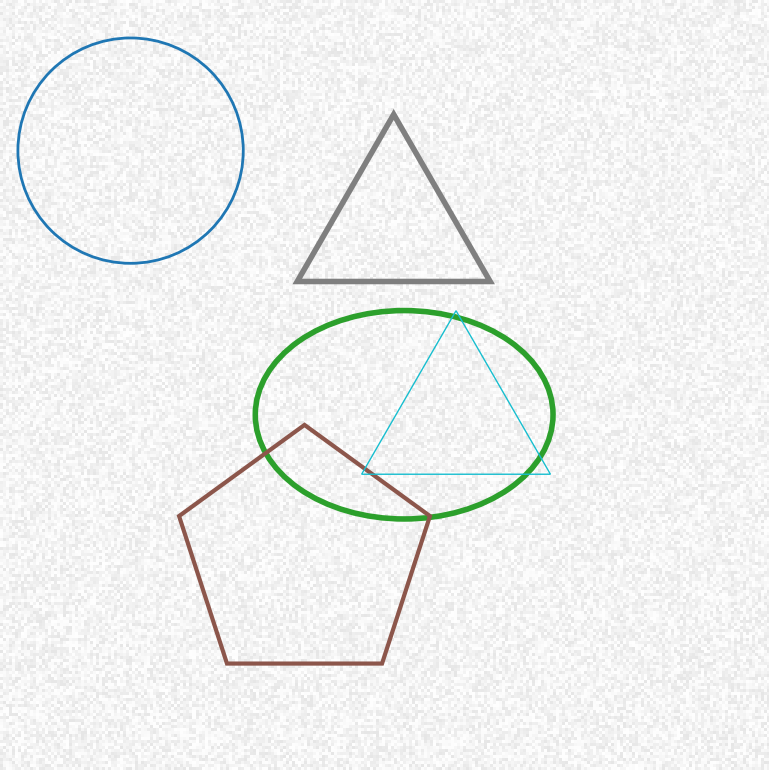[{"shape": "circle", "thickness": 1, "radius": 0.73, "center": [0.17, 0.804]}, {"shape": "oval", "thickness": 2, "radius": 0.97, "center": [0.525, 0.461]}, {"shape": "pentagon", "thickness": 1.5, "radius": 0.86, "center": [0.395, 0.277]}, {"shape": "triangle", "thickness": 2, "radius": 0.72, "center": [0.511, 0.707]}, {"shape": "triangle", "thickness": 0.5, "radius": 0.71, "center": [0.592, 0.455]}]